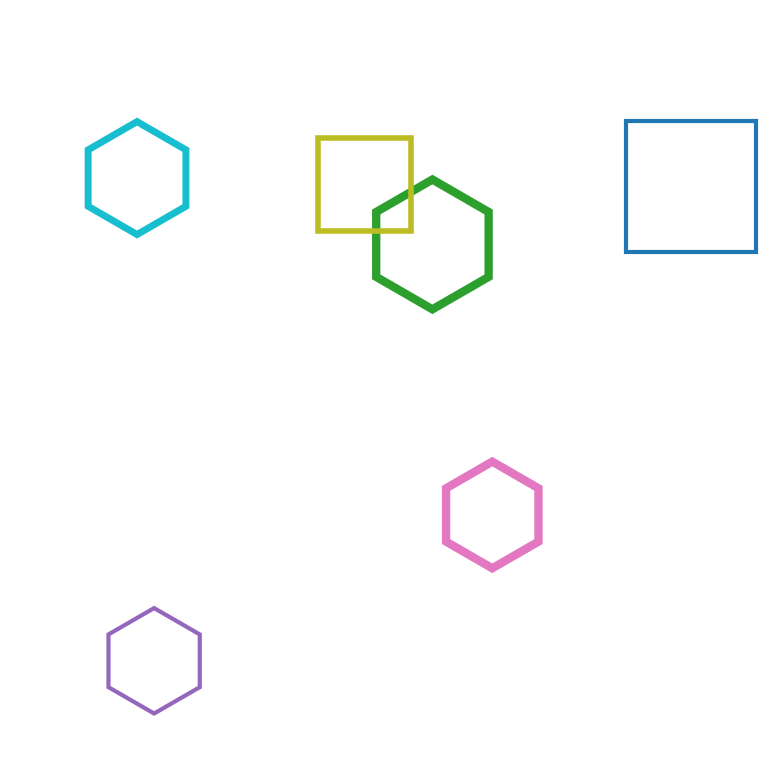[{"shape": "square", "thickness": 1.5, "radius": 0.42, "center": [0.897, 0.758]}, {"shape": "hexagon", "thickness": 3, "radius": 0.42, "center": [0.562, 0.683]}, {"shape": "hexagon", "thickness": 1.5, "radius": 0.34, "center": [0.2, 0.142]}, {"shape": "hexagon", "thickness": 3, "radius": 0.35, "center": [0.639, 0.331]}, {"shape": "square", "thickness": 2, "radius": 0.3, "center": [0.473, 0.76]}, {"shape": "hexagon", "thickness": 2.5, "radius": 0.37, "center": [0.178, 0.769]}]